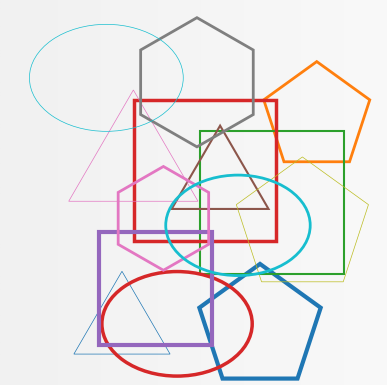[{"shape": "pentagon", "thickness": 3, "radius": 0.82, "center": [0.671, 0.15]}, {"shape": "triangle", "thickness": 0.5, "radius": 0.72, "center": [0.315, 0.152]}, {"shape": "pentagon", "thickness": 2, "radius": 0.72, "center": [0.817, 0.696]}, {"shape": "square", "thickness": 1.5, "radius": 0.93, "center": [0.702, 0.473]}, {"shape": "oval", "thickness": 2.5, "radius": 0.97, "center": [0.457, 0.159]}, {"shape": "square", "thickness": 2.5, "radius": 0.91, "center": [0.529, 0.558]}, {"shape": "square", "thickness": 3, "radius": 0.73, "center": [0.401, 0.25]}, {"shape": "triangle", "thickness": 1.5, "radius": 0.72, "center": [0.568, 0.529]}, {"shape": "hexagon", "thickness": 2, "radius": 0.67, "center": [0.422, 0.433]}, {"shape": "triangle", "thickness": 0.5, "radius": 0.96, "center": [0.344, 0.574]}, {"shape": "hexagon", "thickness": 2, "radius": 0.84, "center": [0.508, 0.786]}, {"shape": "pentagon", "thickness": 0.5, "radius": 0.9, "center": [0.78, 0.413]}, {"shape": "oval", "thickness": 0.5, "radius": 0.99, "center": [0.274, 0.798]}, {"shape": "oval", "thickness": 2, "radius": 0.93, "center": [0.614, 0.415]}]